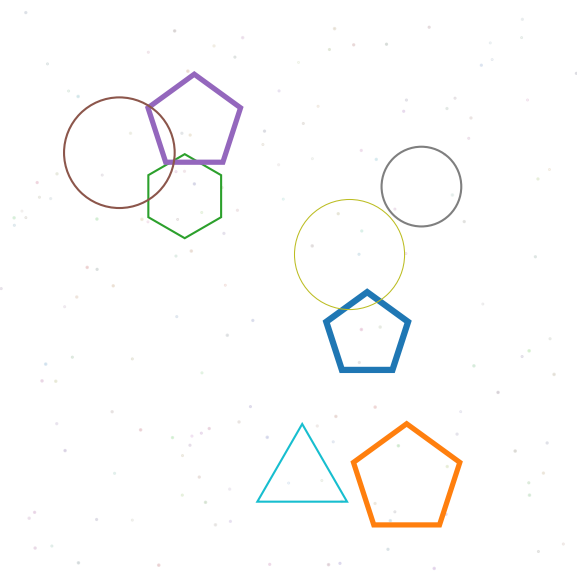[{"shape": "pentagon", "thickness": 3, "radius": 0.37, "center": [0.636, 0.419]}, {"shape": "pentagon", "thickness": 2.5, "radius": 0.48, "center": [0.704, 0.169]}, {"shape": "hexagon", "thickness": 1, "radius": 0.36, "center": [0.32, 0.659]}, {"shape": "pentagon", "thickness": 2.5, "radius": 0.42, "center": [0.336, 0.786]}, {"shape": "circle", "thickness": 1, "radius": 0.48, "center": [0.207, 0.735]}, {"shape": "circle", "thickness": 1, "radius": 0.35, "center": [0.73, 0.676]}, {"shape": "circle", "thickness": 0.5, "radius": 0.48, "center": [0.605, 0.558]}, {"shape": "triangle", "thickness": 1, "radius": 0.45, "center": [0.523, 0.175]}]